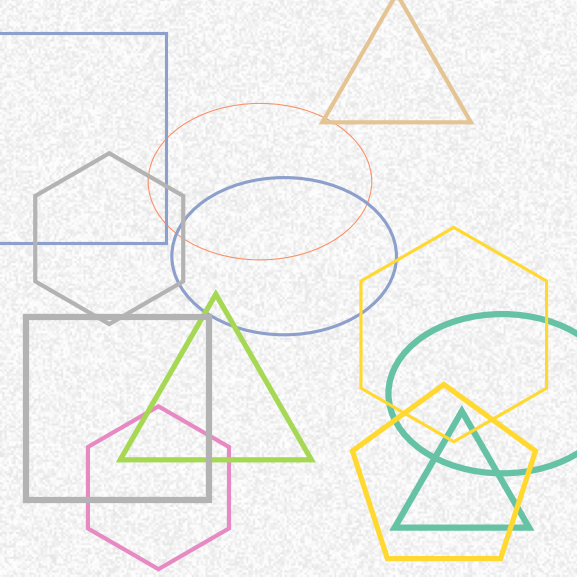[{"shape": "triangle", "thickness": 3, "radius": 0.67, "center": [0.8, 0.153]}, {"shape": "oval", "thickness": 3, "radius": 0.98, "center": [0.87, 0.317]}, {"shape": "oval", "thickness": 0.5, "radius": 0.97, "center": [0.45, 0.685]}, {"shape": "oval", "thickness": 1.5, "radius": 0.97, "center": [0.492, 0.556]}, {"shape": "square", "thickness": 1.5, "radius": 0.91, "center": [0.106, 0.76]}, {"shape": "hexagon", "thickness": 2, "radius": 0.71, "center": [0.274, 0.155]}, {"shape": "triangle", "thickness": 2.5, "radius": 0.96, "center": [0.374, 0.298]}, {"shape": "hexagon", "thickness": 1.5, "radius": 0.93, "center": [0.786, 0.42]}, {"shape": "pentagon", "thickness": 2.5, "radius": 0.83, "center": [0.769, 0.167]}, {"shape": "triangle", "thickness": 2, "radius": 0.74, "center": [0.687, 0.862]}, {"shape": "square", "thickness": 3, "radius": 0.79, "center": [0.204, 0.291]}, {"shape": "hexagon", "thickness": 2, "radius": 0.74, "center": [0.189, 0.586]}]